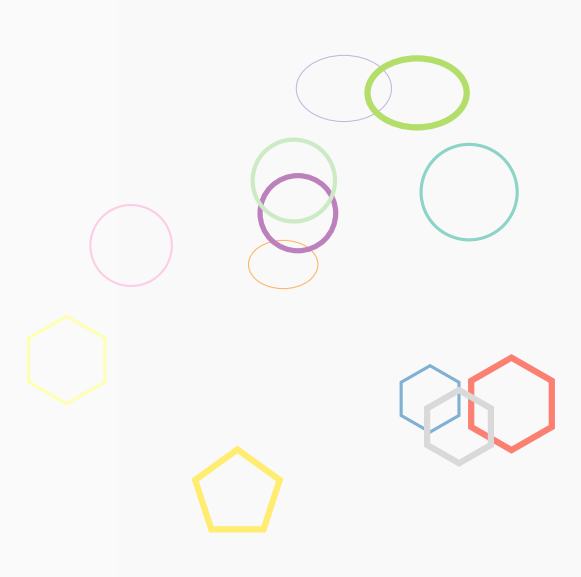[{"shape": "circle", "thickness": 1.5, "radius": 0.41, "center": [0.807, 0.666]}, {"shape": "hexagon", "thickness": 1.5, "radius": 0.38, "center": [0.115, 0.376]}, {"shape": "oval", "thickness": 0.5, "radius": 0.41, "center": [0.592, 0.846]}, {"shape": "hexagon", "thickness": 3, "radius": 0.4, "center": [0.88, 0.3]}, {"shape": "hexagon", "thickness": 1.5, "radius": 0.29, "center": [0.74, 0.308]}, {"shape": "oval", "thickness": 0.5, "radius": 0.3, "center": [0.487, 0.541]}, {"shape": "oval", "thickness": 3, "radius": 0.43, "center": [0.718, 0.838]}, {"shape": "circle", "thickness": 1, "radius": 0.35, "center": [0.226, 0.574]}, {"shape": "hexagon", "thickness": 3, "radius": 0.32, "center": [0.79, 0.26]}, {"shape": "circle", "thickness": 2.5, "radius": 0.33, "center": [0.512, 0.63]}, {"shape": "circle", "thickness": 2, "radius": 0.35, "center": [0.505, 0.686]}, {"shape": "pentagon", "thickness": 3, "radius": 0.38, "center": [0.408, 0.144]}]